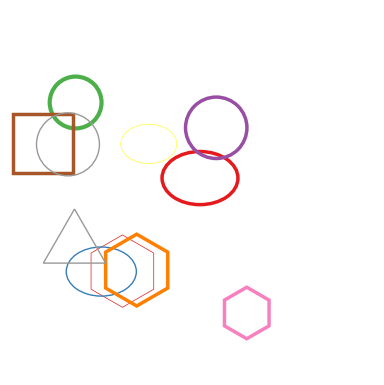[{"shape": "hexagon", "thickness": 0.5, "radius": 0.47, "center": [0.318, 0.296]}, {"shape": "oval", "thickness": 2.5, "radius": 0.49, "center": [0.519, 0.537]}, {"shape": "oval", "thickness": 1, "radius": 0.46, "center": [0.263, 0.295]}, {"shape": "circle", "thickness": 3, "radius": 0.34, "center": [0.196, 0.734]}, {"shape": "circle", "thickness": 2.5, "radius": 0.4, "center": [0.562, 0.668]}, {"shape": "hexagon", "thickness": 2.5, "radius": 0.47, "center": [0.355, 0.298]}, {"shape": "oval", "thickness": 0.5, "radius": 0.36, "center": [0.386, 0.626]}, {"shape": "square", "thickness": 2.5, "radius": 0.38, "center": [0.112, 0.627]}, {"shape": "hexagon", "thickness": 2.5, "radius": 0.33, "center": [0.641, 0.187]}, {"shape": "circle", "thickness": 1, "radius": 0.41, "center": [0.177, 0.625]}, {"shape": "triangle", "thickness": 1, "radius": 0.47, "center": [0.194, 0.363]}]